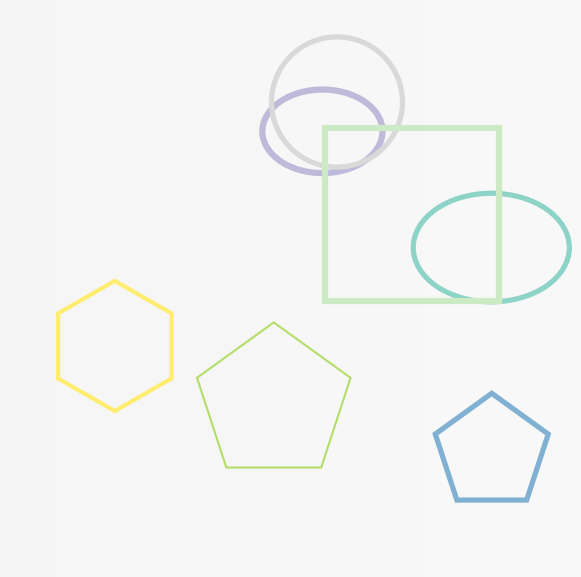[{"shape": "oval", "thickness": 2.5, "radius": 0.67, "center": [0.845, 0.57]}, {"shape": "oval", "thickness": 3, "radius": 0.52, "center": [0.555, 0.772]}, {"shape": "pentagon", "thickness": 2.5, "radius": 0.51, "center": [0.846, 0.216]}, {"shape": "pentagon", "thickness": 1, "radius": 0.69, "center": [0.471, 0.302]}, {"shape": "circle", "thickness": 2.5, "radius": 0.56, "center": [0.58, 0.823]}, {"shape": "square", "thickness": 3, "radius": 0.75, "center": [0.708, 0.628]}, {"shape": "hexagon", "thickness": 2, "radius": 0.56, "center": [0.197, 0.4]}]